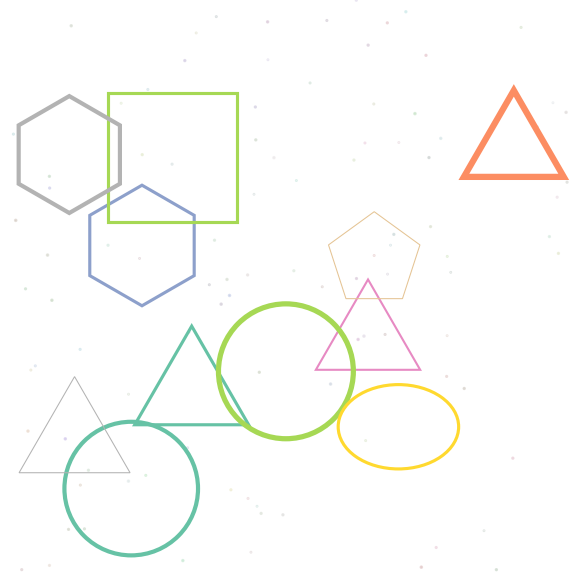[{"shape": "circle", "thickness": 2, "radius": 0.58, "center": [0.227, 0.153]}, {"shape": "triangle", "thickness": 1.5, "radius": 0.57, "center": [0.332, 0.321]}, {"shape": "triangle", "thickness": 3, "radius": 0.5, "center": [0.89, 0.743]}, {"shape": "hexagon", "thickness": 1.5, "radius": 0.52, "center": [0.246, 0.574]}, {"shape": "triangle", "thickness": 1, "radius": 0.52, "center": [0.637, 0.411]}, {"shape": "circle", "thickness": 2.5, "radius": 0.58, "center": [0.495, 0.356]}, {"shape": "square", "thickness": 1.5, "radius": 0.56, "center": [0.298, 0.727]}, {"shape": "oval", "thickness": 1.5, "radius": 0.52, "center": [0.69, 0.26]}, {"shape": "pentagon", "thickness": 0.5, "radius": 0.42, "center": [0.648, 0.549]}, {"shape": "hexagon", "thickness": 2, "radius": 0.51, "center": [0.12, 0.732]}, {"shape": "triangle", "thickness": 0.5, "radius": 0.55, "center": [0.129, 0.236]}]